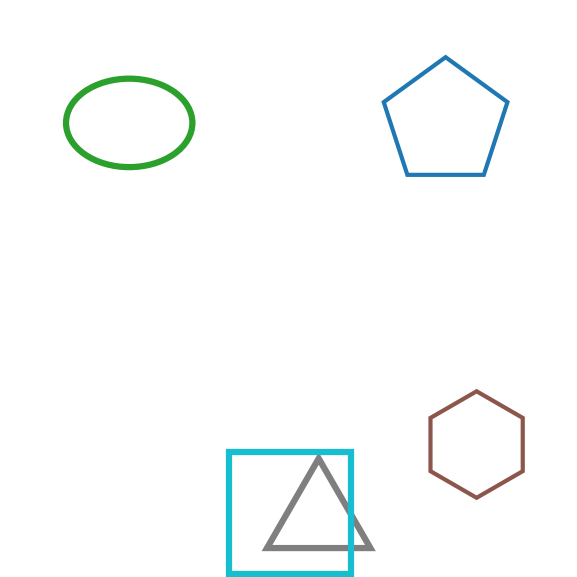[{"shape": "pentagon", "thickness": 2, "radius": 0.56, "center": [0.772, 0.787]}, {"shape": "oval", "thickness": 3, "radius": 0.55, "center": [0.224, 0.786]}, {"shape": "hexagon", "thickness": 2, "radius": 0.46, "center": [0.825, 0.229]}, {"shape": "triangle", "thickness": 3, "radius": 0.52, "center": [0.552, 0.102]}, {"shape": "square", "thickness": 3, "radius": 0.53, "center": [0.502, 0.111]}]